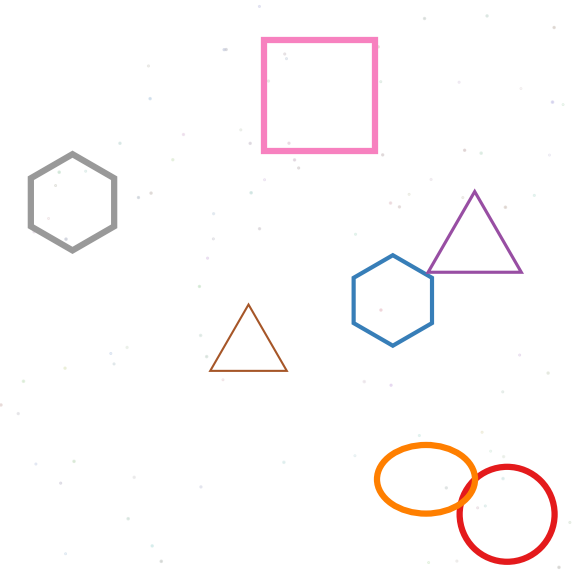[{"shape": "circle", "thickness": 3, "radius": 0.41, "center": [0.878, 0.109]}, {"shape": "hexagon", "thickness": 2, "radius": 0.39, "center": [0.68, 0.479]}, {"shape": "triangle", "thickness": 1.5, "radius": 0.47, "center": [0.822, 0.574]}, {"shape": "oval", "thickness": 3, "radius": 0.42, "center": [0.738, 0.169]}, {"shape": "triangle", "thickness": 1, "radius": 0.38, "center": [0.43, 0.395]}, {"shape": "square", "thickness": 3, "radius": 0.48, "center": [0.553, 0.834]}, {"shape": "hexagon", "thickness": 3, "radius": 0.42, "center": [0.126, 0.649]}]